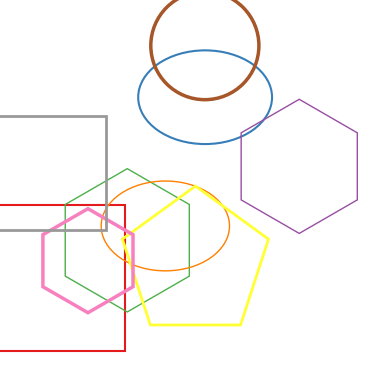[{"shape": "square", "thickness": 1.5, "radius": 0.95, "center": [0.136, 0.278]}, {"shape": "oval", "thickness": 1.5, "radius": 0.87, "center": [0.533, 0.748]}, {"shape": "hexagon", "thickness": 1, "radius": 0.93, "center": [0.331, 0.376]}, {"shape": "hexagon", "thickness": 1, "radius": 0.87, "center": [0.777, 0.568]}, {"shape": "oval", "thickness": 1, "radius": 0.83, "center": [0.429, 0.413]}, {"shape": "pentagon", "thickness": 2, "radius": 1.0, "center": [0.508, 0.317]}, {"shape": "circle", "thickness": 2.5, "radius": 0.7, "center": [0.532, 0.881]}, {"shape": "hexagon", "thickness": 2.5, "radius": 0.68, "center": [0.228, 0.323]}, {"shape": "square", "thickness": 2, "radius": 0.74, "center": [0.125, 0.551]}]